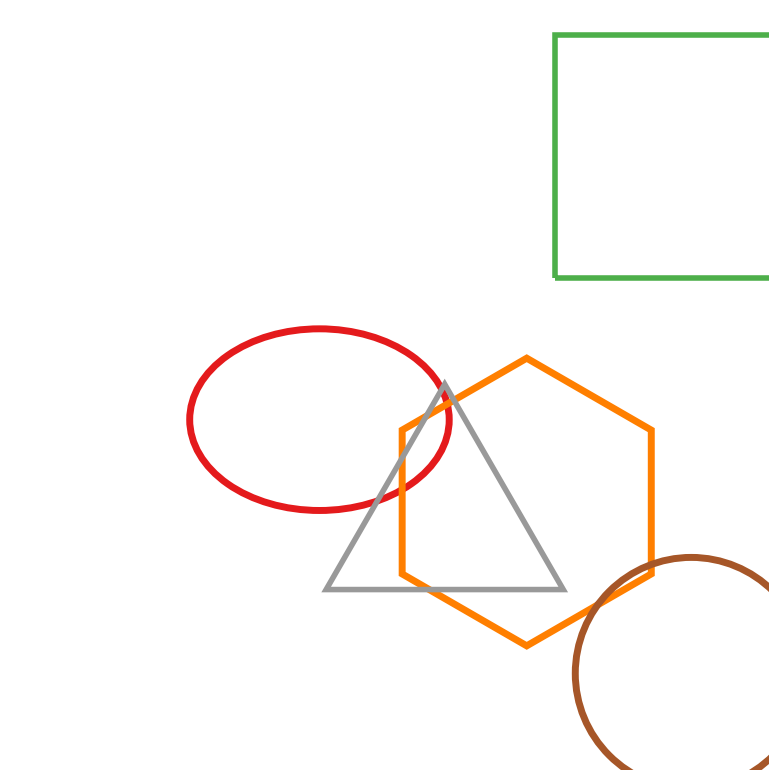[{"shape": "oval", "thickness": 2.5, "radius": 0.84, "center": [0.415, 0.455]}, {"shape": "square", "thickness": 2, "radius": 0.79, "center": [0.878, 0.797]}, {"shape": "hexagon", "thickness": 2.5, "radius": 0.93, "center": [0.684, 0.348]}, {"shape": "circle", "thickness": 2.5, "radius": 0.75, "center": [0.898, 0.125]}, {"shape": "triangle", "thickness": 2, "radius": 0.89, "center": [0.578, 0.323]}]